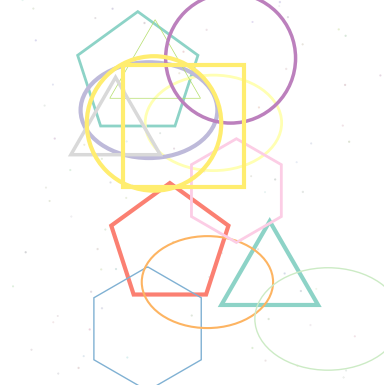[{"shape": "pentagon", "thickness": 2, "radius": 0.82, "center": [0.358, 0.806]}, {"shape": "triangle", "thickness": 3, "radius": 0.73, "center": [0.701, 0.28]}, {"shape": "oval", "thickness": 2, "radius": 0.89, "center": [0.554, 0.681]}, {"shape": "oval", "thickness": 3, "radius": 0.89, "center": [0.387, 0.714]}, {"shape": "pentagon", "thickness": 3, "radius": 0.8, "center": [0.441, 0.364]}, {"shape": "hexagon", "thickness": 1, "radius": 0.8, "center": [0.383, 0.146]}, {"shape": "oval", "thickness": 1.5, "radius": 0.85, "center": [0.539, 0.267]}, {"shape": "triangle", "thickness": 0.5, "radius": 0.68, "center": [0.403, 0.813]}, {"shape": "hexagon", "thickness": 2, "radius": 0.67, "center": [0.614, 0.505]}, {"shape": "triangle", "thickness": 2.5, "radius": 0.67, "center": [0.3, 0.665]}, {"shape": "circle", "thickness": 2.5, "radius": 0.84, "center": [0.599, 0.849]}, {"shape": "oval", "thickness": 1, "radius": 0.95, "center": [0.852, 0.172]}, {"shape": "circle", "thickness": 3, "radius": 0.87, "center": [0.4, 0.679]}, {"shape": "square", "thickness": 3, "radius": 0.79, "center": [0.477, 0.673]}]